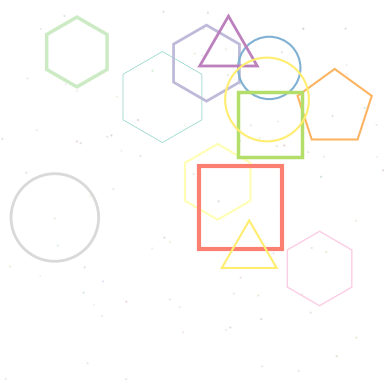[{"shape": "hexagon", "thickness": 0.5, "radius": 0.59, "center": [0.422, 0.748]}, {"shape": "hexagon", "thickness": 1.5, "radius": 0.49, "center": [0.565, 0.528]}, {"shape": "hexagon", "thickness": 2, "radius": 0.49, "center": [0.536, 0.836]}, {"shape": "square", "thickness": 3, "radius": 0.54, "center": [0.625, 0.461]}, {"shape": "circle", "thickness": 1.5, "radius": 0.41, "center": [0.699, 0.824]}, {"shape": "pentagon", "thickness": 1.5, "radius": 0.51, "center": [0.869, 0.72]}, {"shape": "square", "thickness": 2.5, "radius": 0.42, "center": [0.701, 0.677]}, {"shape": "hexagon", "thickness": 1, "radius": 0.48, "center": [0.83, 0.303]}, {"shape": "circle", "thickness": 2, "radius": 0.57, "center": [0.142, 0.435]}, {"shape": "triangle", "thickness": 2, "radius": 0.43, "center": [0.593, 0.872]}, {"shape": "hexagon", "thickness": 2.5, "radius": 0.45, "center": [0.2, 0.865]}, {"shape": "circle", "thickness": 1.5, "radius": 0.54, "center": [0.694, 0.742]}, {"shape": "triangle", "thickness": 1.5, "radius": 0.41, "center": [0.647, 0.345]}]